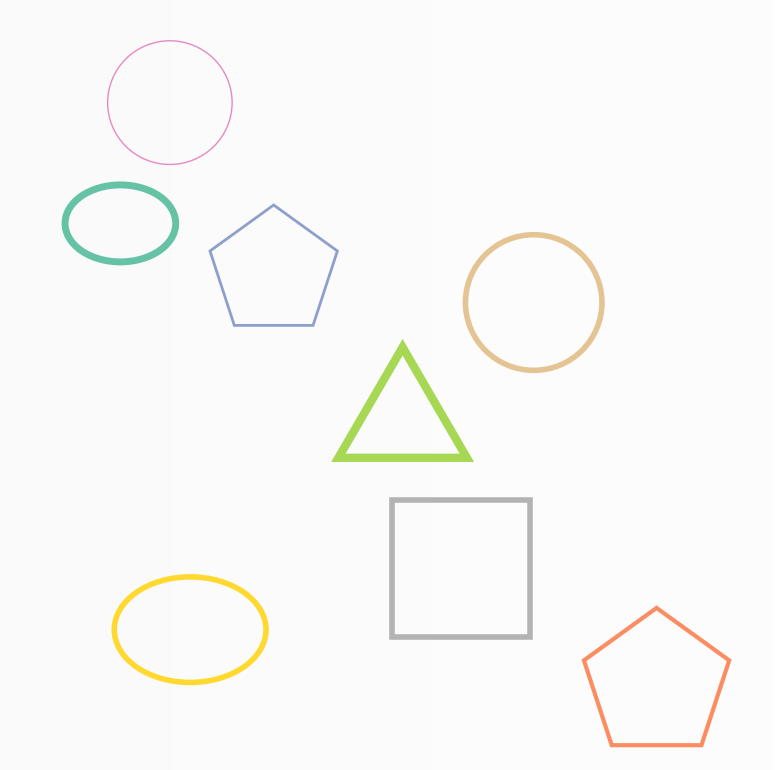[{"shape": "oval", "thickness": 2.5, "radius": 0.36, "center": [0.155, 0.71]}, {"shape": "pentagon", "thickness": 1.5, "radius": 0.49, "center": [0.847, 0.112]}, {"shape": "pentagon", "thickness": 1, "radius": 0.43, "center": [0.353, 0.647]}, {"shape": "circle", "thickness": 0.5, "radius": 0.4, "center": [0.219, 0.867]}, {"shape": "triangle", "thickness": 3, "radius": 0.48, "center": [0.52, 0.453]}, {"shape": "oval", "thickness": 2, "radius": 0.49, "center": [0.245, 0.182]}, {"shape": "circle", "thickness": 2, "radius": 0.44, "center": [0.689, 0.607]}, {"shape": "square", "thickness": 2, "radius": 0.45, "center": [0.595, 0.262]}]